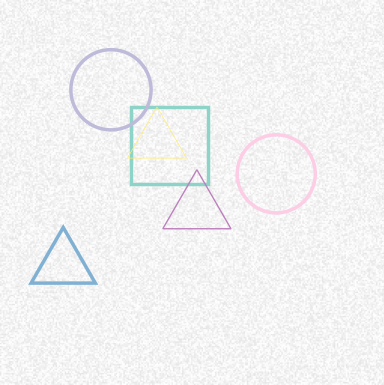[{"shape": "square", "thickness": 2.5, "radius": 0.5, "center": [0.44, 0.622]}, {"shape": "circle", "thickness": 2.5, "radius": 0.52, "center": [0.288, 0.767]}, {"shape": "triangle", "thickness": 2.5, "radius": 0.48, "center": [0.164, 0.313]}, {"shape": "circle", "thickness": 2.5, "radius": 0.51, "center": [0.718, 0.548]}, {"shape": "triangle", "thickness": 1, "radius": 0.51, "center": [0.511, 0.457]}, {"shape": "triangle", "thickness": 0.5, "radius": 0.44, "center": [0.408, 0.634]}]